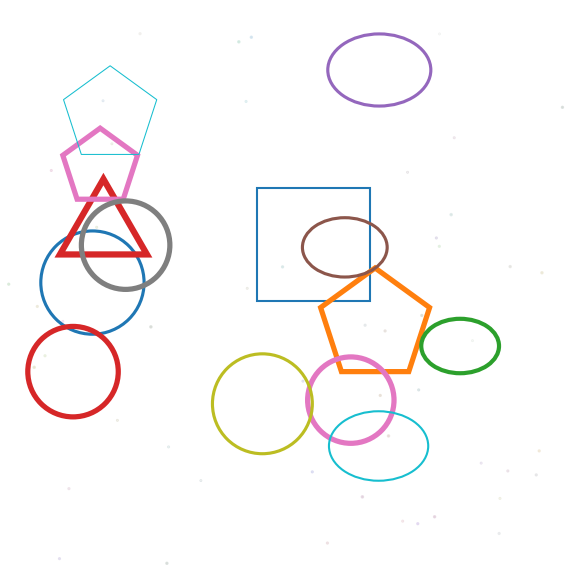[{"shape": "circle", "thickness": 1.5, "radius": 0.45, "center": [0.16, 0.51]}, {"shape": "square", "thickness": 1, "radius": 0.49, "center": [0.543, 0.576]}, {"shape": "pentagon", "thickness": 2.5, "radius": 0.5, "center": [0.65, 0.436]}, {"shape": "oval", "thickness": 2, "radius": 0.34, "center": [0.797, 0.4]}, {"shape": "circle", "thickness": 2.5, "radius": 0.39, "center": [0.126, 0.356]}, {"shape": "triangle", "thickness": 3, "radius": 0.44, "center": [0.179, 0.602]}, {"shape": "oval", "thickness": 1.5, "radius": 0.45, "center": [0.657, 0.878]}, {"shape": "oval", "thickness": 1.5, "radius": 0.37, "center": [0.597, 0.571]}, {"shape": "circle", "thickness": 2.5, "radius": 0.37, "center": [0.607, 0.306]}, {"shape": "pentagon", "thickness": 2.5, "radius": 0.34, "center": [0.173, 0.709]}, {"shape": "circle", "thickness": 2.5, "radius": 0.38, "center": [0.218, 0.575]}, {"shape": "circle", "thickness": 1.5, "radius": 0.43, "center": [0.454, 0.3]}, {"shape": "pentagon", "thickness": 0.5, "radius": 0.42, "center": [0.191, 0.8]}, {"shape": "oval", "thickness": 1, "radius": 0.43, "center": [0.656, 0.227]}]